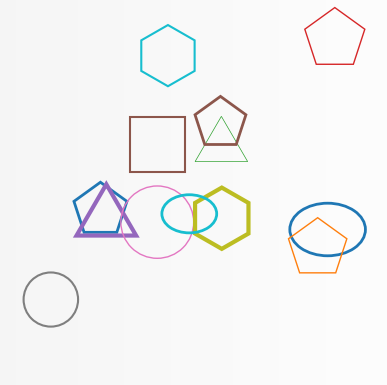[{"shape": "pentagon", "thickness": 2, "radius": 0.36, "center": [0.259, 0.455]}, {"shape": "oval", "thickness": 2, "radius": 0.49, "center": [0.845, 0.404]}, {"shape": "pentagon", "thickness": 1, "radius": 0.4, "center": [0.82, 0.355]}, {"shape": "triangle", "thickness": 0.5, "radius": 0.39, "center": [0.571, 0.619]}, {"shape": "pentagon", "thickness": 1, "radius": 0.41, "center": [0.864, 0.899]}, {"shape": "triangle", "thickness": 3, "radius": 0.44, "center": [0.274, 0.433]}, {"shape": "square", "thickness": 1.5, "radius": 0.36, "center": [0.407, 0.626]}, {"shape": "pentagon", "thickness": 2, "radius": 0.35, "center": [0.569, 0.681]}, {"shape": "circle", "thickness": 1, "radius": 0.47, "center": [0.406, 0.423]}, {"shape": "circle", "thickness": 1.5, "radius": 0.35, "center": [0.131, 0.222]}, {"shape": "hexagon", "thickness": 3, "radius": 0.4, "center": [0.572, 0.433]}, {"shape": "hexagon", "thickness": 1.5, "radius": 0.4, "center": [0.433, 0.855]}, {"shape": "oval", "thickness": 2, "radius": 0.35, "center": [0.488, 0.445]}]